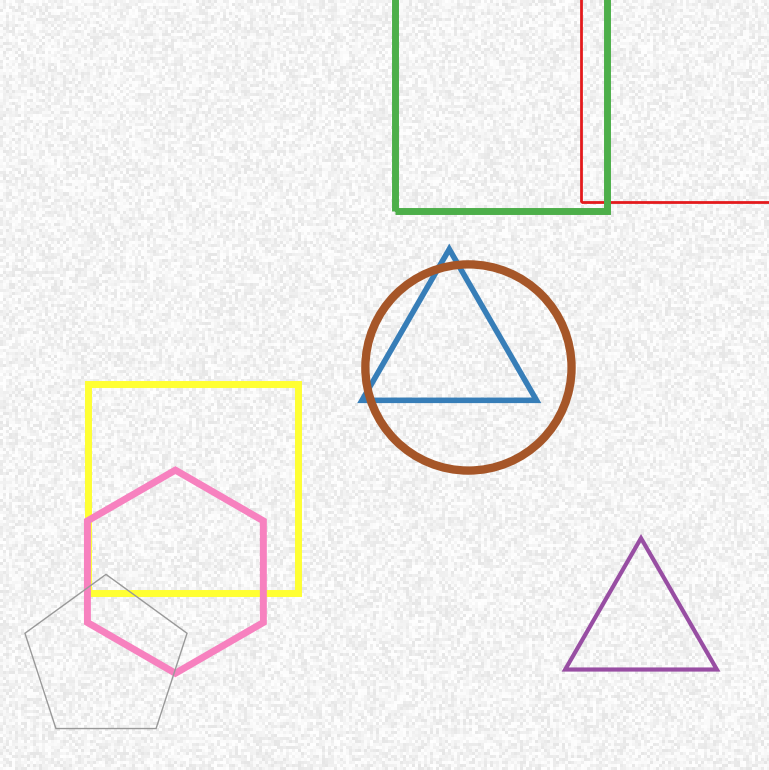[{"shape": "square", "thickness": 1, "radius": 0.69, "center": [0.892, 0.875]}, {"shape": "triangle", "thickness": 2, "radius": 0.65, "center": [0.583, 0.546]}, {"shape": "square", "thickness": 2.5, "radius": 0.69, "center": [0.651, 0.864]}, {"shape": "triangle", "thickness": 1.5, "radius": 0.57, "center": [0.832, 0.187]}, {"shape": "square", "thickness": 2.5, "radius": 0.68, "center": [0.251, 0.366]}, {"shape": "circle", "thickness": 3, "radius": 0.67, "center": [0.608, 0.523]}, {"shape": "hexagon", "thickness": 2.5, "radius": 0.66, "center": [0.228, 0.258]}, {"shape": "pentagon", "thickness": 0.5, "radius": 0.55, "center": [0.138, 0.143]}]